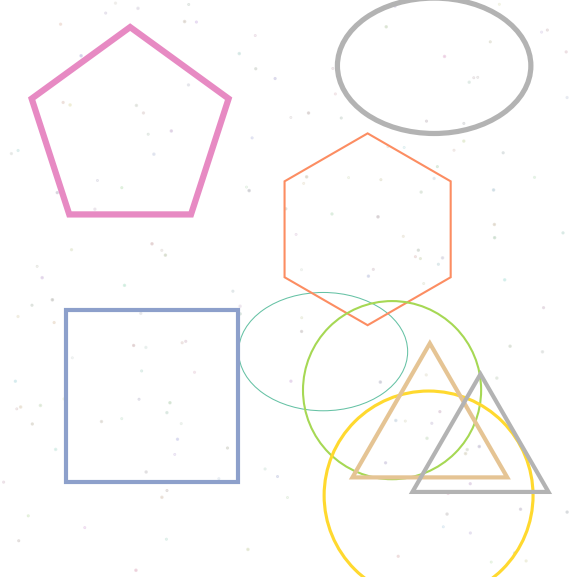[{"shape": "oval", "thickness": 0.5, "radius": 0.73, "center": [0.56, 0.39]}, {"shape": "hexagon", "thickness": 1, "radius": 0.83, "center": [0.637, 0.602]}, {"shape": "square", "thickness": 2, "radius": 0.75, "center": [0.263, 0.314]}, {"shape": "pentagon", "thickness": 3, "radius": 0.9, "center": [0.225, 0.773]}, {"shape": "circle", "thickness": 1, "radius": 0.77, "center": [0.679, 0.324]}, {"shape": "circle", "thickness": 1.5, "radius": 0.9, "center": [0.742, 0.141]}, {"shape": "triangle", "thickness": 2, "radius": 0.77, "center": [0.744, 0.25]}, {"shape": "oval", "thickness": 2.5, "radius": 0.84, "center": [0.752, 0.885]}, {"shape": "triangle", "thickness": 2, "radius": 0.68, "center": [0.832, 0.215]}]